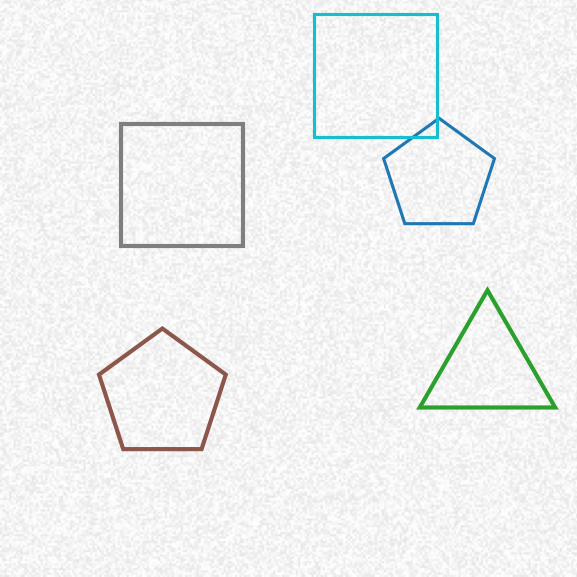[{"shape": "pentagon", "thickness": 1.5, "radius": 0.5, "center": [0.76, 0.693]}, {"shape": "triangle", "thickness": 2, "radius": 0.68, "center": [0.844, 0.361]}, {"shape": "pentagon", "thickness": 2, "radius": 0.58, "center": [0.281, 0.315]}, {"shape": "square", "thickness": 2, "radius": 0.53, "center": [0.316, 0.68]}, {"shape": "square", "thickness": 1.5, "radius": 0.53, "center": [0.65, 0.869]}]